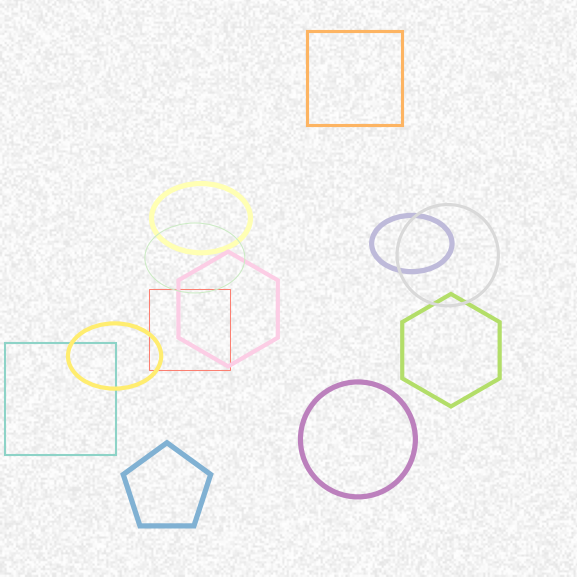[{"shape": "square", "thickness": 1, "radius": 0.48, "center": [0.105, 0.308]}, {"shape": "oval", "thickness": 2.5, "radius": 0.43, "center": [0.348, 0.621]}, {"shape": "oval", "thickness": 2.5, "radius": 0.35, "center": [0.713, 0.577]}, {"shape": "square", "thickness": 0.5, "radius": 0.35, "center": [0.329, 0.428]}, {"shape": "pentagon", "thickness": 2.5, "radius": 0.4, "center": [0.289, 0.153]}, {"shape": "square", "thickness": 1.5, "radius": 0.41, "center": [0.614, 0.864]}, {"shape": "hexagon", "thickness": 2, "radius": 0.49, "center": [0.781, 0.393]}, {"shape": "hexagon", "thickness": 2, "radius": 0.5, "center": [0.395, 0.464]}, {"shape": "circle", "thickness": 1.5, "radius": 0.44, "center": [0.775, 0.557]}, {"shape": "circle", "thickness": 2.5, "radius": 0.5, "center": [0.62, 0.238]}, {"shape": "oval", "thickness": 0.5, "radius": 0.43, "center": [0.337, 0.552]}, {"shape": "oval", "thickness": 2, "radius": 0.4, "center": [0.198, 0.383]}]